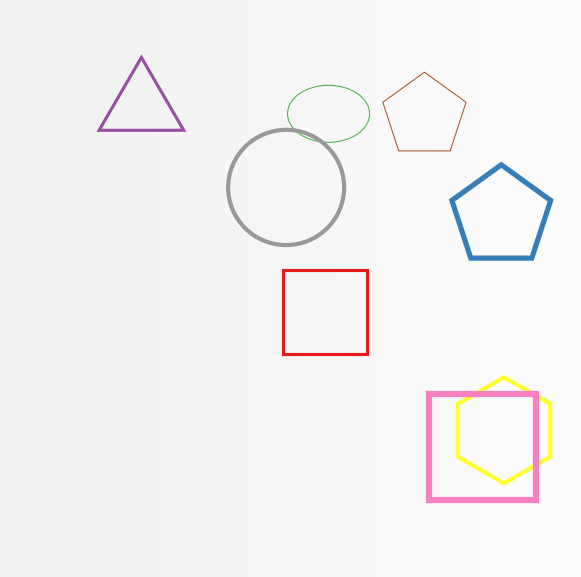[{"shape": "square", "thickness": 1.5, "radius": 0.36, "center": [0.559, 0.459]}, {"shape": "pentagon", "thickness": 2.5, "radius": 0.45, "center": [0.862, 0.624]}, {"shape": "oval", "thickness": 0.5, "radius": 0.35, "center": [0.565, 0.802]}, {"shape": "triangle", "thickness": 1.5, "radius": 0.42, "center": [0.243, 0.816]}, {"shape": "hexagon", "thickness": 2, "radius": 0.46, "center": [0.867, 0.254]}, {"shape": "pentagon", "thickness": 0.5, "radius": 0.38, "center": [0.73, 0.799]}, {"shape": "square", "thickness": 3, "radius": 0.46, "center": [0.83, 0.225]}, {"shape": "circle", "thickness": 2, "radius": 0.5, "center": [0.492, 0.675]}]